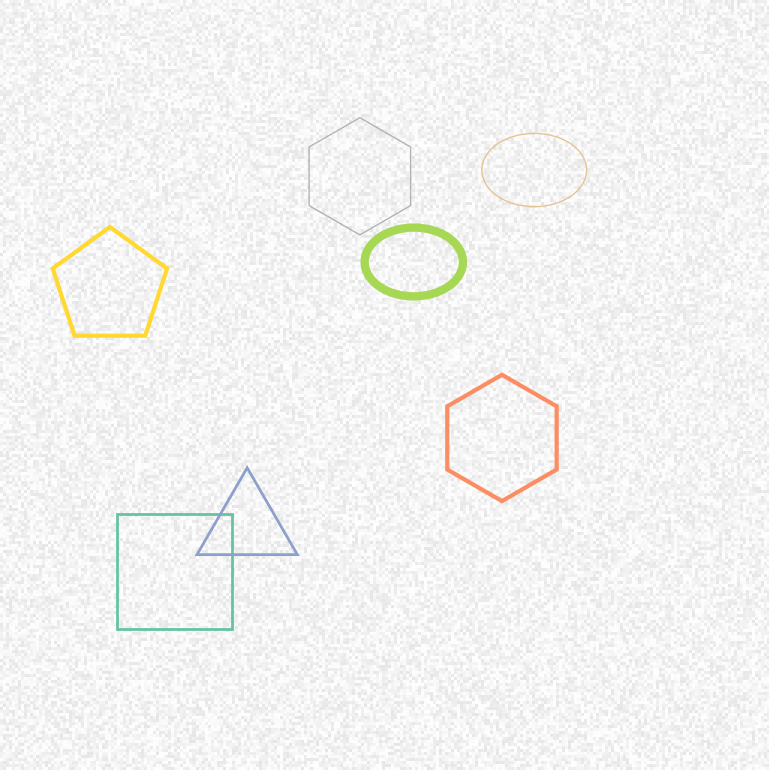[{"shape": "square", "thickness": 1, "radius": 0.37, "center": [0.227, 0.258]}, {"shape": "hexagon", "thickness": 1.5, "radius": 0.41, "center": [0.652, 0.431]}, {"shape": "triangle", "thickness": 1, "radius": 0.38, "center": [0.321, 0.317]}, {"shape": "oval", "thickness": 3, "radius": 0.32, "center": [0.537, 0.66]}, {"shape": "pentagon", "thickness": 1.5, "radius": 0.39, "center": [0.143, 0.627]}, {"shape": "oval", "thickness": 0.5, "radius": 0.34, "center": [0.694, 0.779]}, {"shape": "hexagon", "thickness": 0.5, "radius": 0.38, "center": [0.467, 0.771]}]